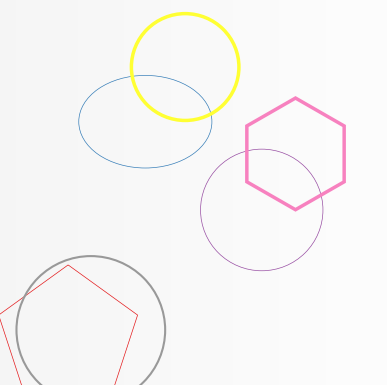[{"shape": "pentagon", "thickness": 0.5, "radius": 0.94, "center": [0.176, 0.123]}, {"shape": "oval", "thickness": 0.5, "radius": 0.86, "center": [0.375, 0.684]}, {"shape": "circle", "thickness": 0.5, "radius": 0.79, "center": [0.675, 0.455]}, {"shape": "circle", "thickness": 2.5, "radius": 0.69, "center": [0.478, 0.826]}, {"shape": "hexagon", "thickness": 2.5, "radius": 0.73, "center": [0.763, 0.6]}, {"shape": "circle", "thickness": 1.5, "radius": 0.96, "center": [0.234, 0.143]}]